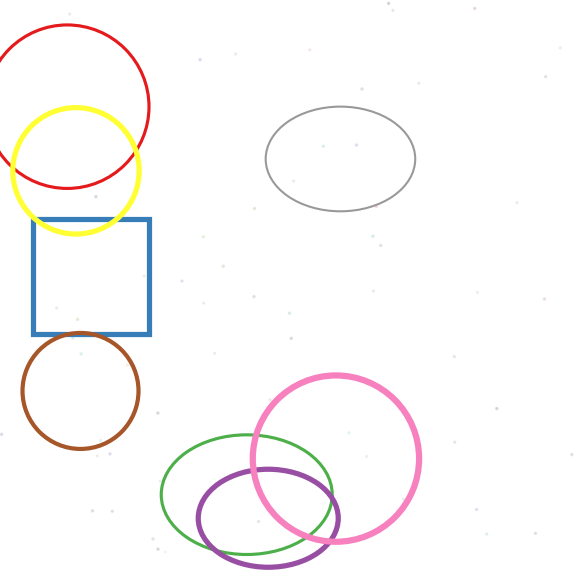[{"shape": "circle", "thickness": 1.5, "radius": 0.71, "center": [0.116, 0.814]}, {"shape": "square", "thickness": 2.5, "radius": 0.5, "center": [0.158, 0.52]}, {"shape": "oval", "thickness": 1.5, "radius": 0.74, "center": [0.427, 0.143]}, {"shape": "oval", "thickness": 2.5, "radius": 0.61, "center": [0.464, 0.102]}, {"shape": "circle", "thickness": 2.5, "radius": 0.55, "center": [0.132, 0.703]}, {"shape": "circle", "thickness": 2, "radius": 0.5, "center": [0.139, 0.322]}, {"shape": "circle", "thickness": 3, "radius": 0.72, "center": [0.582, 0.205]}, {"shape": "oval", "thickness": 1, "radius": 0.65, "center": [0.59, 0.724]}]